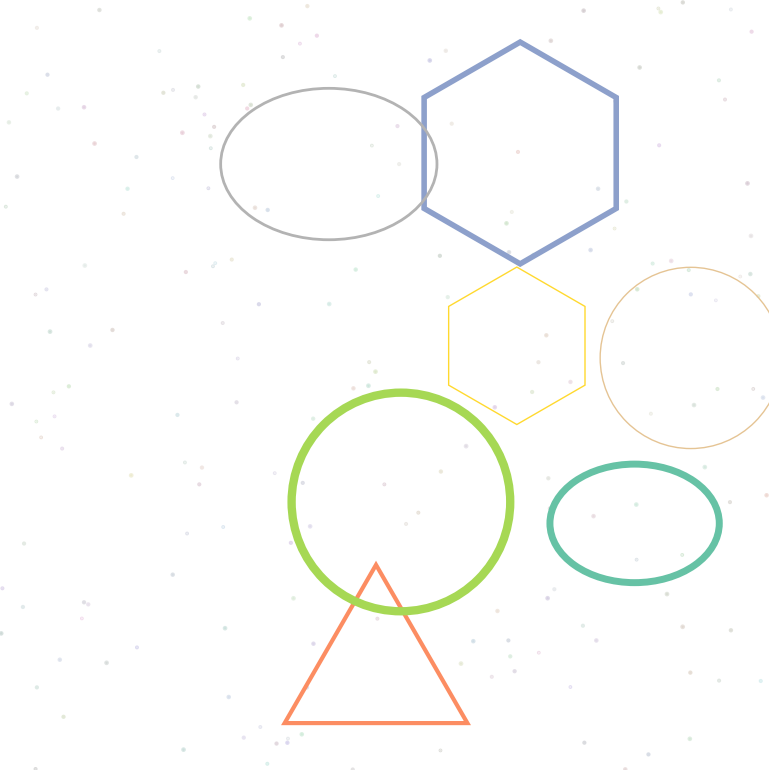[{"shape": "oval", "thickness": 2.5, "radius": 0.55, "center": [0.824, 0.32]}, {"shape": "triangle", "thickness": 1.5, "radius": 0.68, "center": [0.488, 0.129]}, {"shape": "hexagon", "thickness": 2, "radius": 0.72, "center": [0.676, 0.801]}, {"shape": "circle", "thickness": 3, "radius": 0.71, "center": [0.521, 0.348]}, {"shape": "hexagon", "thickness": 0.5, "radius": 0.51, "center": [0.671, 0.551]}, {"shape": "circle", "thickness": 0.5, "radius": 0.59, "center": [0.897, 0.535]}, {"shape": "oval", "thickness": 1, "radius": 0.7, "center": [0.427, 0.787]}]